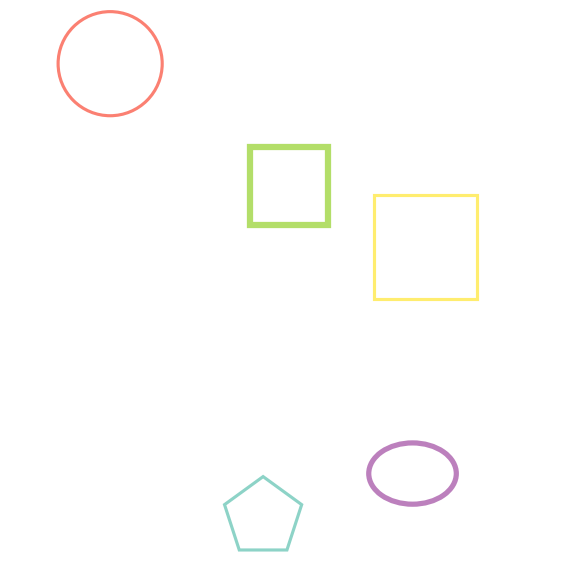[{"shape": "pentagon", "thickness": 1.5, "radius": 0.35, "center": [0.456, 0.104]}, {"shape": "circle", "thickness": 1.5, "radius": 0.45, "center": [0.191, 0.889]}, {"shape": "square", "thickness": 3, "radius": 0.34, "center": [0.501, 0.676]}, {"shape": "oval", "thickness": 2.5, "radius": 0.38, "center": [0.714, 0.179]}, {"shape": "square", "thickness": 1.5, "radius": 0.45, "center": [0.737, 0.572]}]